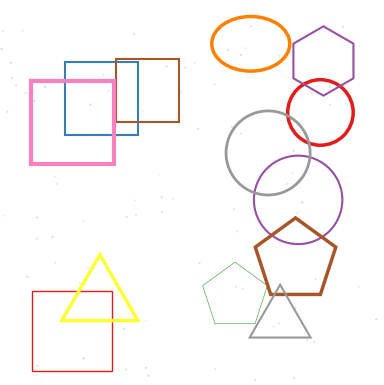[{"shape": "circle", "thickness": 2.5, "radius": 0.43, "center": [0.832, 0.708]}, {"shape": "square", "thickness": 1, "radius": 0.52, "center": [0.188, 0.141]}, {"shape": "square", "thickness": 1.5, "radius": 0.47, "center": [0.263, 0.743]}, {"shape": "pentagon", "thickness": 0.5, "radius": 0.44, "center": [0.61, 0.231]}, {"shape": "circle", "thickness": 1.5, "radius": 0.57, "center": [0.774, 0.481]}, {"shape": "hexagon", "thickness": 1.5, "radius": 0.45, "center": [0.84, 0.842]}, {"shape": "oval", "thickness": 2.5, "radius": 0.51, "center": [0.651, 0.886]}, {"shape": "triangle", "thickness": 2.5, "radius": 0.57, "center": [0.259, 0.224]}, {"shape": "pentagon", "thickness": 2.5, "radius": 0.55, "center": [0.768, 0.324]}, {"shape": "square", "thickness": 1.5, "radius": 0.41, "center": [0.382, 0.765]}, {"shape": "square", "thickness": 3, "radius": 0.54, "center": [0.189, 0.683]}, {"shape": "triangle", "thickness": 1.5, "radius": 0.46, "center": [0.728, 0.169]}, {"shape": "circle", "thickness": 2, "radius": 0.55, "center": [0.696, 0.603]}]